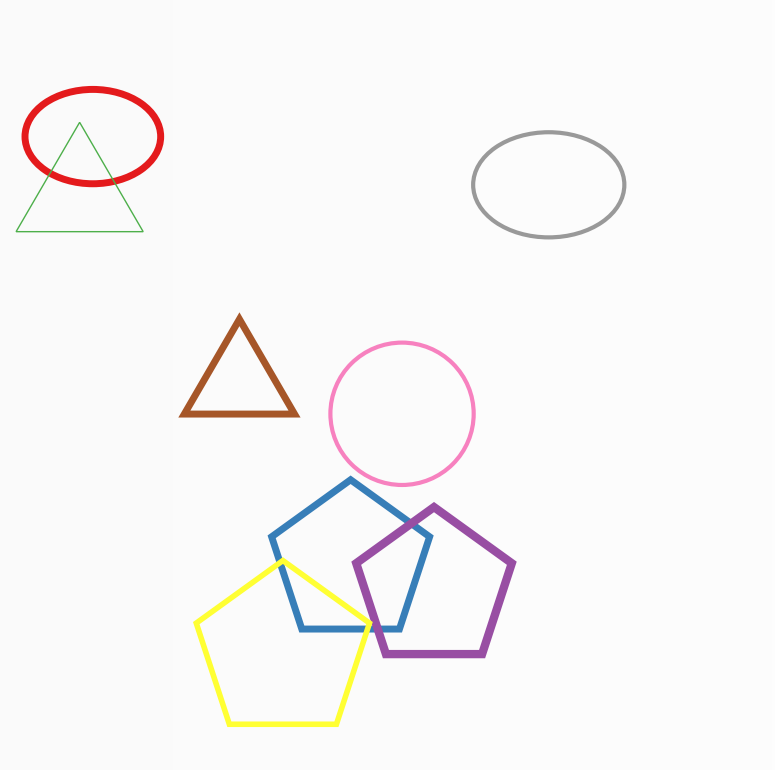[{"shape": "oval", "thickness": 2.5, "radius": 0.44, "center": [0.12, 0.823]}, {"shape": "pentagon", "thickness": 2.5, "radius": 0.54, "center": [0.452, 0.27]}, {"shape": "triangle", "thickness": 0.5, "radius": 0.47, "center": [0.103, 0.746]}, {"shape": "pentagon", "thickness": 3, "radius": 0.53, "center": [0.56, 0.236]}, {"shape": "pentagon", "thickness": 2, "radius": 0.59, "center": [0.365, 0.154]}, {"shape": "triangle", "thickness": 2.5, "radius": 0.41, "center": [0.309, 0.503]}, {"shape": "circle", "thickness": 1.5, "radius": 0.46, "center": [0.519, 0.463]}, {"shape": "oval", "thickness": 1.5, "radius": 0.49, "center": [0.708, 0.76]}]